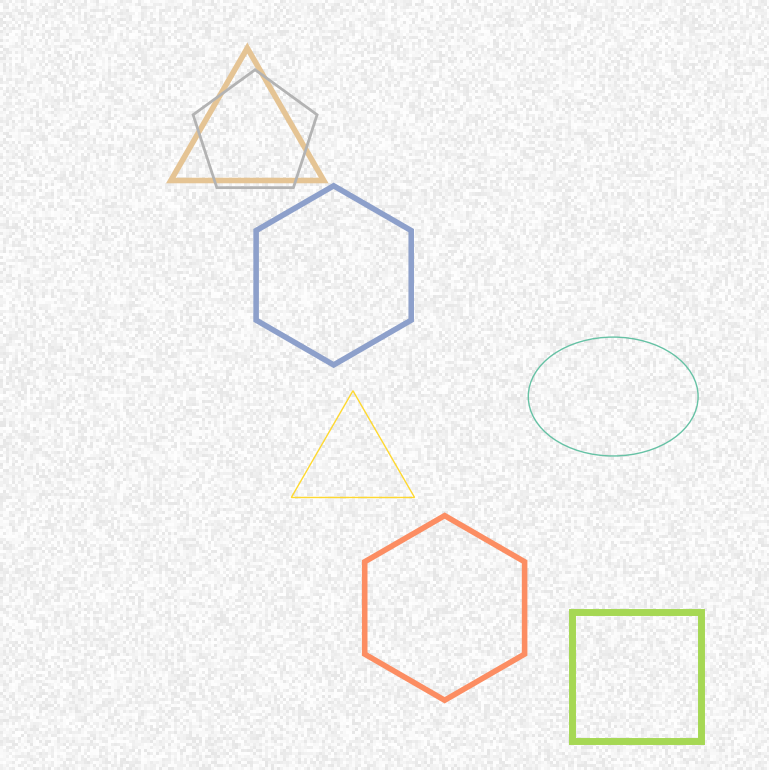[{"shape": "oval", "thickness": 0.5, "radius": 0.55, "center": [0.796, 0.485]}, {"shape": "hexagon", "thickness": 2, "radius": 0.6, "center": [0.577, 0.21]}, {"shape": "hexagon", "thickness": 2, "radius": 0.58, "center": [0.433, 0.642]}, {"shape": "square", "thickness": 2.5, "radius": 0.42, "center": [0.827, 0.121]}, {"shape": "triangle", "thickness": 0.5, "radius": 0.46, "center": [0.458, 0.4]}, {"shape": "triangle", "thickness": 2, "radius": 0.57, "center": [0.321, 0.823]}, {"shape": "pentagon", "thickness": 1, "radius": 0.42, "center": [0.331, 0.825]}]